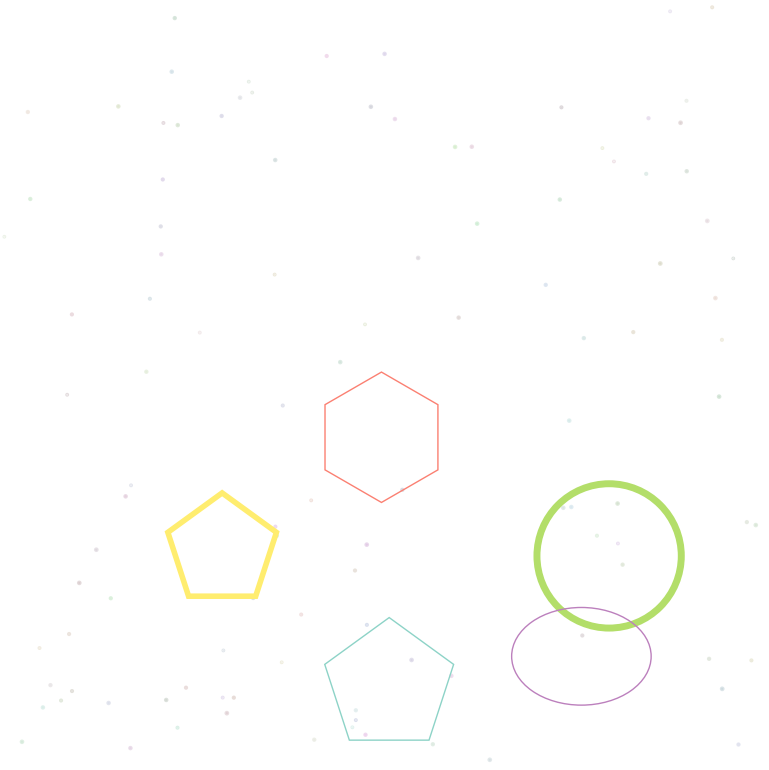[{"shape": "pentagon", "thickness": 0.5, "radius": 0.44, "center": [0.505, 0.11]}, {"shape": "hexagon", "thickness": 0.5, "radius": 0.42, "center": [0.495, 0.432]}, {"shape": "circle", "thickness": 2.5, "radius": 0.47, "center": [0.791, 0.278]}, {"shape": "oval", "thickness": 0.5, "radius": 0.45, "center": [0.755, 0.148]}, {"shape": "pentagon", "thickness": 2, "radius": 0.37, "center": [0.288, 0.286]}]